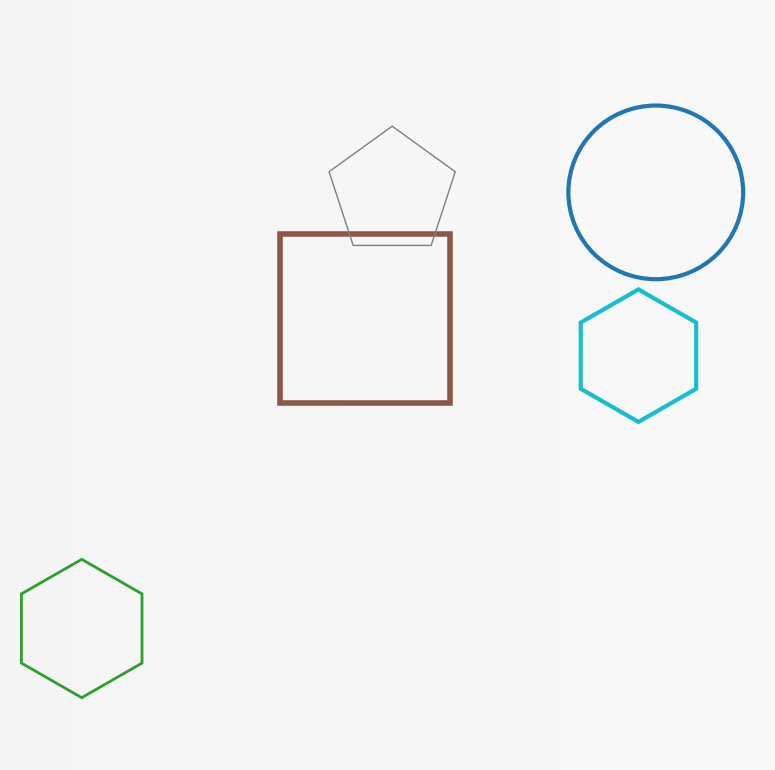[{"shape": "circle", "thickness": 1.5, "radius": 0.56, "center": [0.846, 0.75]}, {"shape": "hexagon", "thickness": 1, "radius": 0.45, "center": [0.105, 0.184]}, {"shape": "square", "thickness": 2, "radius": 0.55, "center": [0.47, 0.587]}, {"shape": "pentagon", "thickness": 0.5, "radius": 0.43, "center": [0.506, 0.751]}, {"shape": "hexagon", "thickness": 1.5, "radius": 0.43, "center": [0.824, 0.538]}]